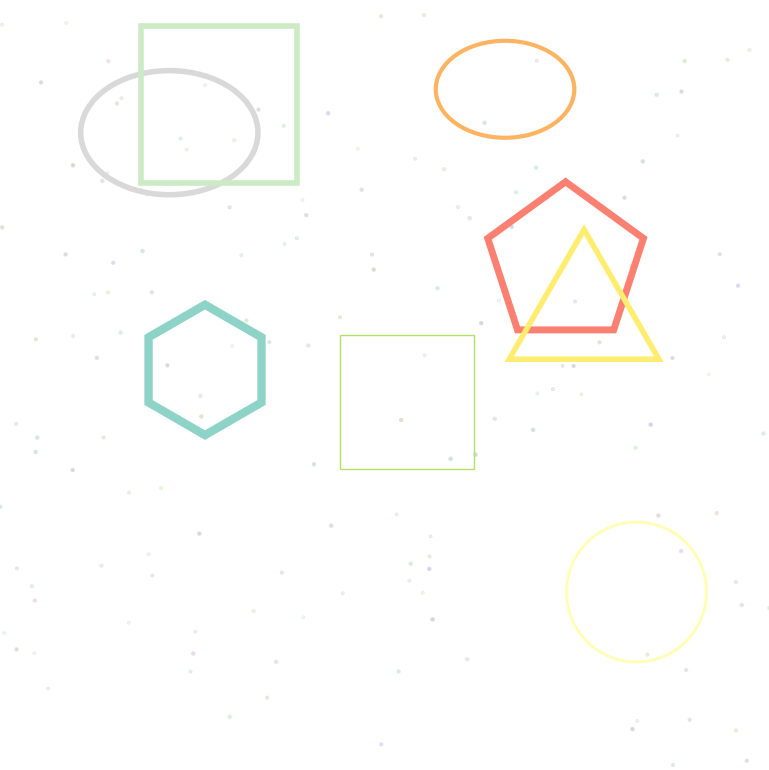[{"shape": "hexagon", "thickness": 3, "radius": 0.42, "center": [0.266, 0.52]}, {"shape": "circle", "thickness": 1, "radius": 0.45, "center": [0.827, 0.231]}, {"shape": "pentagon", "thickness": 2.5, "radius": 0.53, "center": [0.735, 0.658]}, {"shape": "oval", "thickness": 1.5, "radius": 0.45, "center": [0.656, 0.884]}, {"shape": "square", "thickness": 0.5, "radius": 0.44, "center": [0.529, 0.478]}, {"shape": "oval", "thickness": 2, "radius": 0.58, "center": [0.22, 0.828]}, {"shape": "square", "thickness": 2, "radius": 0.51, "center": [0.284, 0.864]}, {"shape": "triangle", "thickness": 2, "radius": 0.56, "center": [0.759, 0.59]}]